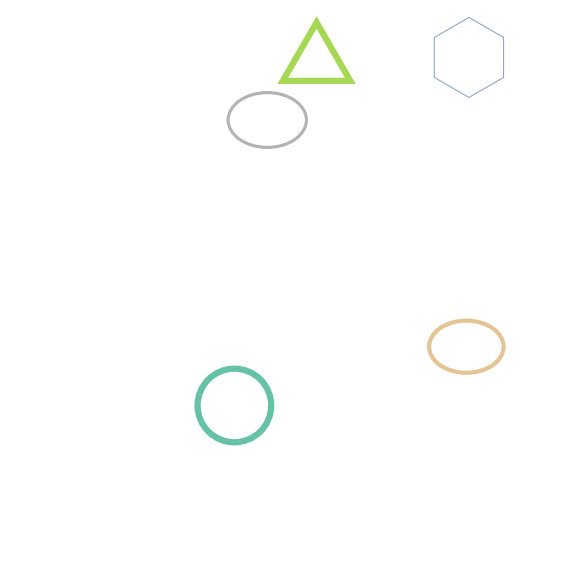[{"shape": "circle", "thickness": 3, "radius": 0.32, "center": [0.406, 0.297]}, {"shape": "hexagon", "thickness": 0.5, "radius": 0.35, "center": [0.812, 0.9]}, {"shape": "triangle", "thickness": 3, "radius": 0.34, "center": [0.548, 0.893]}, {"shape": "oval", "thickness": 2, "radius": 0.32, "center": [0.808, 0.399]}, {"shape": "oval", "thickness": 1.5, "radius": 0.34, "center": [0.463, 0.791]}]